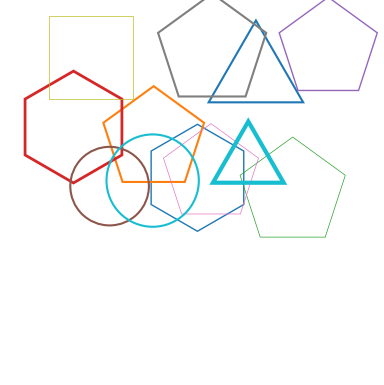[{"shape": "triangle", "thickness": 1.5, "radius": 0.71, "center": [0.665, 0.805]}, {"shape": "hexagon", "thickness": 1, "radius": 0.69, "center": [0.513, 0.538]}, {"shape": "pentagon", "thickness": 1.5, "radius": 0.69, "center": [0.399, 0.639]}, {"shape": "pentagon", "thickness": 0.5, "radius": 0.72, "center": [0.76, 0.5]}, {"shape": "hexagon", "thickness": 2, "radius": 0.73, "center": [0.191, 0.67]}, {"shape": "pentagon", "thickness": 1, "radius": 0.67, "center": [0.853, 0.873]}, {"shape": "circle", "thickness": 1.5, "radius": 0.51, "center": [0.285, 0.517]}, {"shape": "pentagon", "thickness": 0.5, "radius": 0.65, "center": [0.548, 0.549]}, {"shape": "pentagon", "thickness": 1.5, "radius": 0.74, "center": [0.551, 0.869]}, {"shape": "square", "thickness": 0.5, "radius": 0.54, "center": [0.236, 0.85]}, {"shape": "circle", "thickness": 1.5, "radius": 0.6, "center": [0.397, 0.531]}, {"shape": "triangle", "thickness": 3, "radius": 0.53, "center": [0.645, 0.578]}]